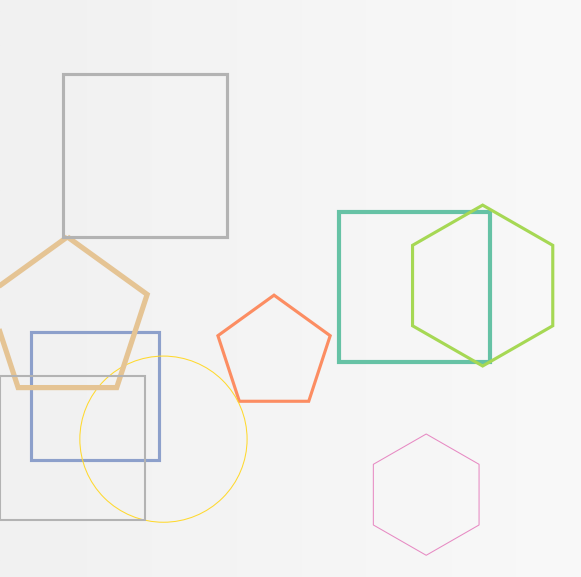[{"shape": "square", "thickness": 2, "radius": 0.65, "center": [0.713, 0.502]}, {"shape": "pentagon", "thickness": 1.5, "radius": 0.51, "center": [0.471, 0.386]}, {"shape": "square", "thickness": 1.5, "radius": 0.55, "center": [0.163, 0.314]}, {"shape": "hexagon", "thickness": 0.5, "radius": 0.53, "center": [0.733, 0.143]}, {"shape": "hexagon", "thickness": 1.5, "radius": 0.7, "center": [0.83, 0.505]}, {"shape": "circle", "thickness": 0.5, "radius": 0.72, "center": [0.281, 0.239]}, {"shape": "pentagon", "thickness": 2.5, "radius": 0.72, "center": [0.116, 0.445]}, {"shape": "square", "thickness": 1, "radius": 0.62, "center": [0.125, 0.223]}, {"shape": "square", "thickness": 1.5, "radius": 0.71, "center": [0.25, 0.73]}]